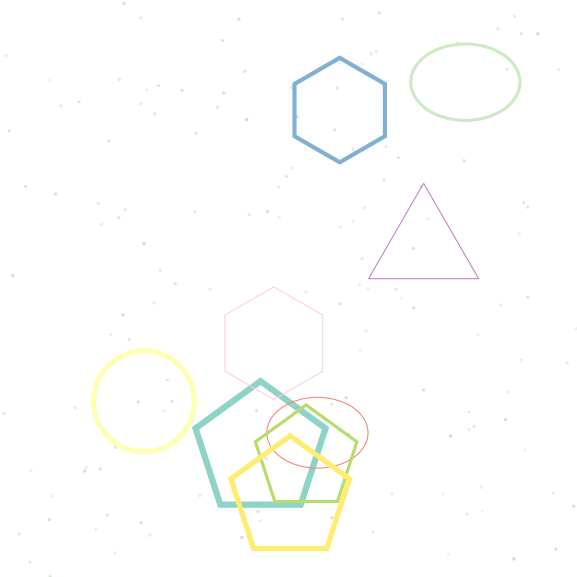[{"shape": "pentagon", "thickness": 3, "radius": 0.59, "center": [0.451, 0.221]}, {"shape": "circle", "thickness": 2.5, "radius": 0.44, "center": [0.249, 0.304]}, {"shape": "oval", "thickness": 0.5, "radius": 0.44, "center": [0.55, 0.25]}, {"shape": "hexagon", "thickness": 2, "radius": 0.45, "center": [0.588, 0.809]}, {"shape": "pentagon", "thickness": 1.5, "radius": 0.46, "center": [0.53, 0.206]}, {"shape": "hexagon", "thickness": 0.5, "radius": 0.49, "center": [0.474, 0.405]}, {"shape": "triangle", "thickness": 0.5, "radius": 0.55, "center": [0.734, 0.572]}, {"shape": "oval", "thickness": 1.5, "radius": 0.47, "center": [0.806, 0.857]}, {"shape": "pentagon", "thickness": 2.5, "radius": 0.54, "center": [0.502, 0.137]}]